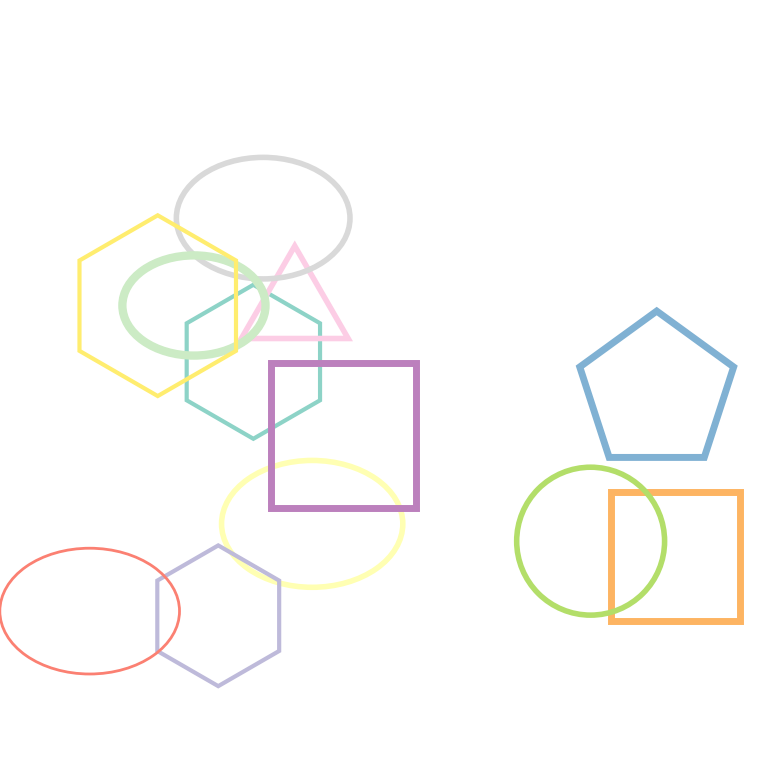[{"shape": "hexagon", "thickness": 1.5, "radius": 0.5, "center": [0.329, 0.53]}, {"shape": "oval", "thickness": 2, "radius": 0.59, "center": [0.405, 0.32]}, {"shape": "hexagon", "thickness": 1.5, "radius": 0.46, "center": [0.283, 0.2]}, {"shape": "oval", "thickness": 1, "radius": 0.58, "center": [0.116, 0.206]}, {"shape": "pentagon", "thickness": 2.5, "radius": 0.53, "center": [0.853, 0.491]}, {"shape": "square", "thickness": 2.5, "radius": 0.42, "center": [0.877, 0.277]}, {"shape": "circle", "thickness": 2, "radius": 0.48, "center": [0.767, 0.297]}, {"shape": "triangle", "thickness": 2, "radius": 0.4, "center": [0.383, 0.6]}, {"shape": "oval", "thickness": 2, "radius": 0.56, "center": [0.342, 0.717]}, {"shape": "square", "thickness": 2.5, "radius": 0.47, "center": [0.446, 0.435]}, {"shape": "oval", "thickness": 3, "radius": 0.46, "center": [0.252, 0.603]}, {"shape": "hexagon", "thickness": 1.5, "radius": 0.59, "center": [0.205, 0.603]}]